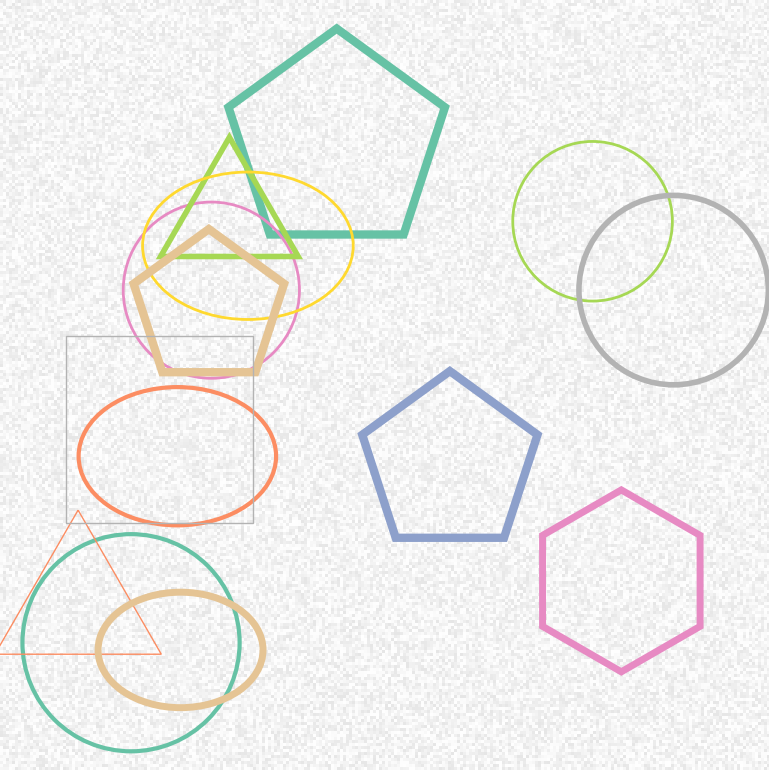[{"shape": "circle", "thickness": 1.5, "radius": 0.71, "center": [0.17, 0.165]}, {"shape": "pentagon", "thickness": 3, "radius": 0.74, "center": [0.437, 0.815]}, {"shape": "oval", "thickness": 1.5, "radius": 0.64, "center": [0.23, 0.408]}, {"shape": "triangle", "thickness": 0.5, "radius": 0.62, "center": [0.101, 0.213]}, {"shape": "pentagon", "thickness": 3, "radius": 0.6, "center": [0.584, 0.398]}, {"shape": "circle", "thickness": 1, "radius": 0.57, "center": [0.274, 0.623]}, {"shape": "hexagon", "thickness": 2.5, "radius": 0.59, "center": [0.807, 0.246]}, {"shape": "circle", "thickness": 1, "radius": 0.52, "center": [0.77, 0.713]}, {"shape": "triangle", "thickness": 2, "radius": 0.52, "center": [0.298, 0.719]}, {"shape": "oval", "thickness": 1, "radius": 0.68, "center": [0.322, 0.681]}, {"shape": "pentagon", "thickness": 3, "radius": 0.51, "center": [0.271, 0.6]}, {"shape": "oval", "thickness": 2.5, "radius": 0.54, "center": [0.234, 0.156]}, {"shape": "circle", "thickness": 2, "radius": 0.61, "center": [0.875, 0.623]}, {"shape": "square", "thickness": 0.5, "radius": 0.61, "center": [0.208, 0.442]}]